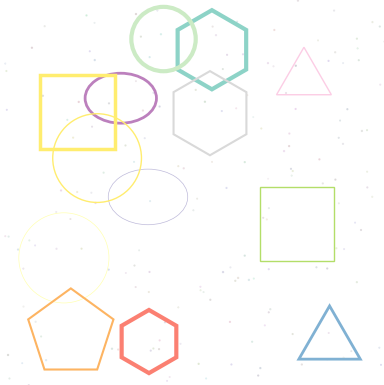[{"shape": "hexagon", "thickness": 3, "radius": 0.51, "center": [0.55, 0.871]}, {"shape": "circle", "thickness": 0.5, "radius": 0.59, "center": [0.166, 0.33]}, {"shape": "oval", "thickness": 0.5, "radius": 0.52, "center": [0.384, 0.488]}, {"shape": "hexagon", "thickness": 3, "radius": 0.41, "center": [0.387, 0.113]}, {"shape": "triangle", "thickness": 2, "radius": 0.46, "center": [0.856, 0.113]}, {"shape": "pentagon", "thickness": 1.5, "radius": 0.58, "center": [0.184, 0.134]}, {"shape": "square", "thickness": 1, "radius": 0.48, "center": [0.772, 0.418]}, {"shape": "triangle", "thickness": 1, "radius": 0.41, "center": [0.789, 0.795]}, {"shape": "hexagon", "thickness": 1.5, "radius": 0.55, "center": [0.545, 0.706]}, {"shape": "oval", "thickness": 2, "radius": 0.46, "center": [0.314, 0.745]}, {"shape": "circle", "thickness": 3, "radius": 0.42, "center": [0.425, 0.899]}, {"shape": "circle", "thickness": 1, "radius": 0.58, "center": [0.252, 0.589]}, {"shape": "square", "thickness": 2.5, "radius": 0.49, "center": [0.201, 0.709]}]